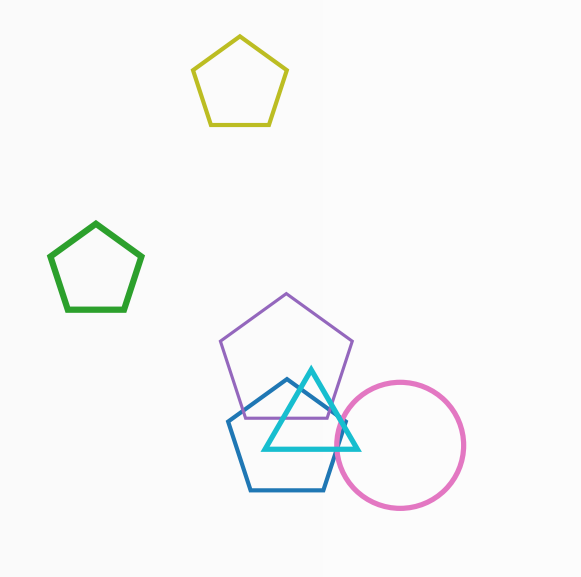[{"shape": "pentagon", "thickness": 2, "radius": 0.53, "center": [0.494, 0.236]}, {"shape": "pentagon", "thickness": 3, "radius": 0.41, "center": [0.165, 0.529]}, {"shape": "pentagon", "thickness": 1.5, "radius": 0.6, "center": [0.493, 0.371]}, {"shape": "circle", "thickness": 2.5, "radius": 0.55, "center": [0.689, 0.228]}, {"shape": "pentagon", "thickness": 2, "radius": 0.42, "center": [0.413, 0.851]}, {"shape": "triangle", "thickness": 2.5, "radius": 0.46, "center": [0.535, 0.267]}]